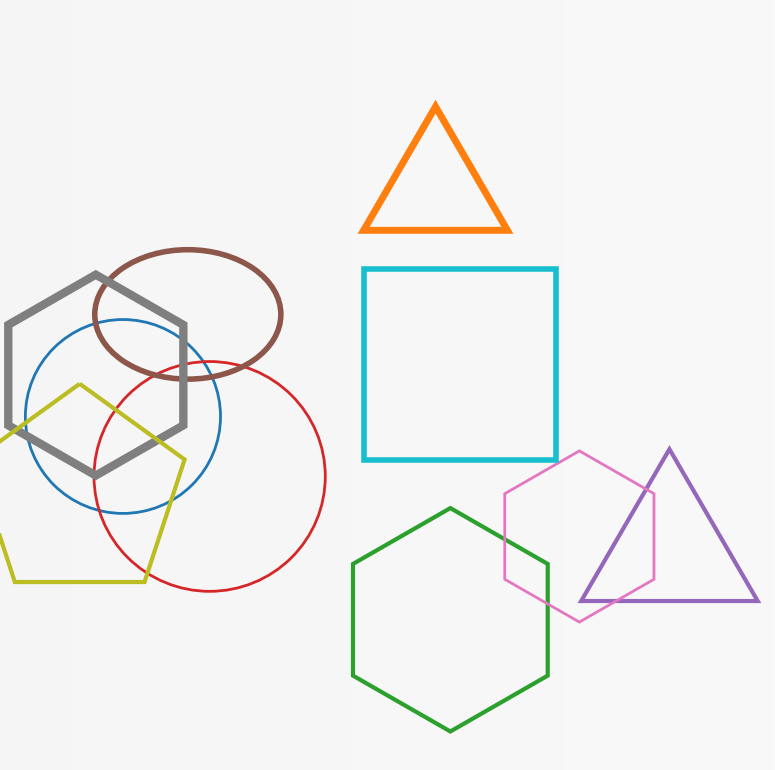[{"shape": "circle", "thickness": 1, "radius": 0.63, "center": [0.159, 0.459]}, {"shape": "triangle", "thickness": 2.5, "radius": 0.54, "center": [0.562, 0.754]}, {"shape": "hexagon", "thickness": 1.5, "radius": 0.73, "center": [0.581, 0.195]}, {"shape": "circle", "thickness": 1, "radius": 0.75, "center": [0.271, 0.381]}, {"shape": "triangle", "thickness": 1.5, "radius": 0.66, "center": [0.864, 0.285]}, {"shape": "oval", "thickness": 2, "radius": 0.6, "center": [0.242, 0.592]}, {"shape": "hexagon", "thickness": 1, "radius": 0.56, "center": [0.748, 0.303]}, {"shape": "hexagon", "thickness": 3, "radius": 0.65, "center": [0.124, 0.513]}, {"shape": "pentagon", "thickness": 1.5, "radius": 0.71, "center": [0.103, 0.359]}, {"shape": "square", "thickness": 2, "radius": 0.62, "center": [0.594, 0.526]}]